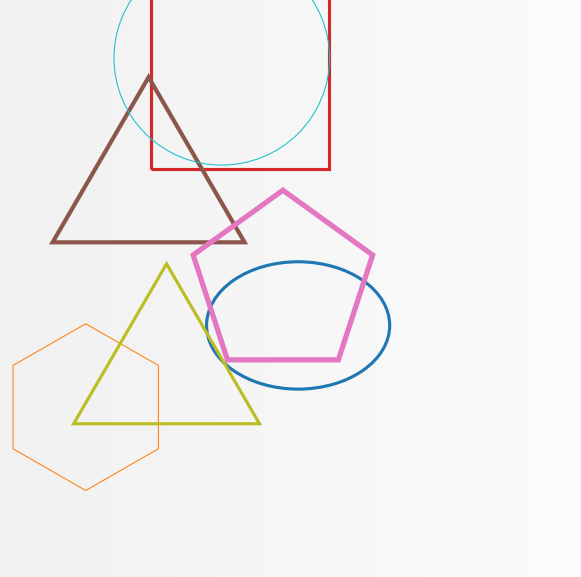[{"shape": "oval", "thickness": 1.5, "radius": 0.79, "center": [0.513, 0.436]}, {"shape": "hexagon", "thickness": 0.5, "radius": 0.72, "center": [0.147, 0.294]}, {"shape": "square", "thickness": 1.5, "radius": 0.77, "center": [0.413, 0.859]}, {"shape": "triangle", "thickness": 2, "radius": 0.95, "center": [0.256, 0.675]}, {"shape": "pentagon", "thickness": 2.5, "radius": 0.81, "center": [0.487, 0.507]}, {"shape": "triangle", "thickness": 1.5, "radius": 0.92, "center": [0.287, 0.358]}, {"shape": "circle", "thickness": 0.5, "radius": 0.93, "center": [0.382, 0.899]}]